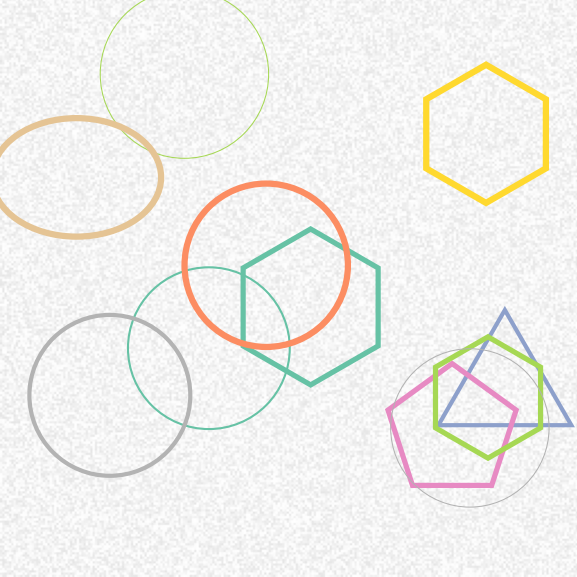[{"shape": "hexagon", "thickness": 2.5, "radius": 0.67, "center": [0.538, 0.468]}, {"shape": "circle", "thickness": 1, "radius": 0.7, "center": [0.362, 0.396]}, {"shape": "circle", "thickness": 3, "radius": 0.71, "center": [0.461, 0.54]}, {"shape": "triangle", "thickness": 2, "radius": 0.66, "center": [0.874, 0.329]}, {"shape": "pentagon", "thickness": 2.5, "radius": 0.58, "center": [0.783, 0.253]}, {"shape": "circle", "thickness": 0.5, "radius": 0.73, "center": [0.319, 0.871]}, {"shape": "hexagon", "thickness": 2.5, "radius": 0.53, "center": [0.845, 0.311]}, {"shape": "hexagon", "thickness": 3, "radius": 0.6, "center": [0.842, 0.767]}, {"shape": "oval", "thickness": 3, "radius": 0.73, "center": [0.132, 0.692]}, {"shape": "circle", "thickness": 2, "radius": 0.7, "center": [0.19, 0.315]}, {"shape": "circle", "thickness": 0.5, "radius": 0.69, "center": [0.814, 0.258]}]